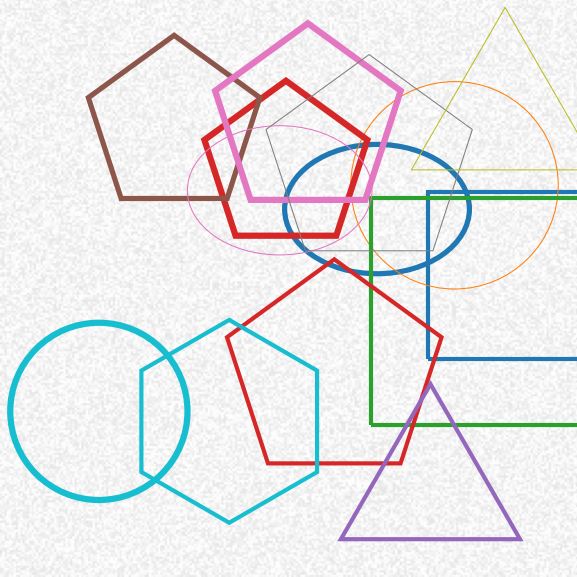[{"shape": "square", "thickness": 2, "radius": 0.72, "center": [0.886, 0.522]}, {"shape": "oval", "thickness": 2.5, "radius": 0.8, "center": [0.653, 0.637]}, {"shape": "circle", "thickness": 0.5, "radius": 0.9, "center": [0.787, 0.678]}, {"shape": "square", "thickness": 2, "radius": 0.98, "center": [0.84, 0.46]}, {"shape": "pentagon", "thickness": 2, "radius": 0.98, "center": [0.579, 0.355]}, {"shape": "pentagon", "thickness": 3, "radius": 0.74, "center": [0.495, 0.711]}, {"shape": "triangle", "thickness": 2, "radius": 0.9, "center": [0.745, 0.155]}, {"shape": "pentagon", "thickness": 2.5, "radius": 0.78, "center": [0.302, 0.782]}, {"shape": "pentagon", "thickness": 3, "radius": 0.84, "center": [0.533, 0.79]}, {"shape": "oval", "thickness": 0.5, "radius": 0.8, "center": [0.484, 0.67]}, {"shape": "pentagon", "thickness": 0.5, "radius": 0.94, "center": [0.639, 0.717]}, {"shape": "triangle", "thickness": 0.5, "radius": 0.94, "center": [0.875, 0.799]}, {"shape": "circle", "thickness": 3, "radius": 0.77, "center": [0.171, 0.287]}, {"shape": "hexagon", "thickness": 2, "radius": 0.88, "center": [0.397, 0.27]}]